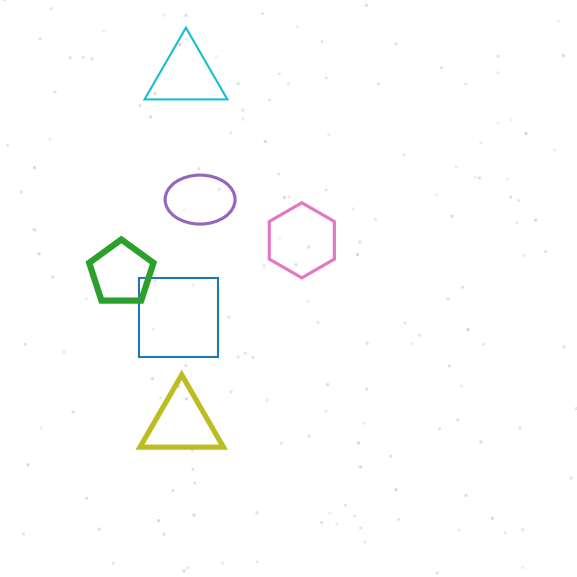[{"shape": "square", "thickness": 1, "radius": 0.34, "center": [0.308, 0.45]}, {"shape": "pentagon", "thickness": 3, "radius": 0.29, "center": [0.21, 0.526]}, {"shape": "oval", "thickness": 1.5, "radius": 0.3, "center": [0.346, 0.654]}, {"shape": "hexagon", "thickness": 1.5, "radius": 0.33, "center": [0.523, 0.583]}, {"shape": "triangle", "thickness": 2.5, "radius": 0.42, "center": [0.315, 0.267]}, {"shape": "triangle", "thickness": 1, "radius": 0.41, "center": [0.322, 0.868]}]